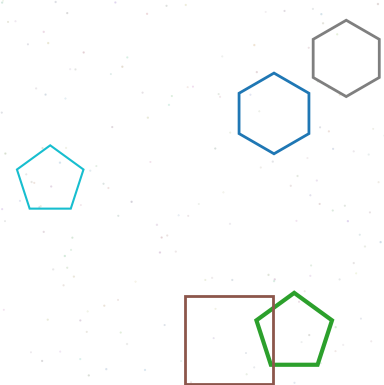[{"shape": "hexagon", "thickness": 2, "radius": 0.52, "center": [0.712, 0.705]}, {"shape": "pentagon", "thickness": 3, "radius": 0.52, "center": [0.764, 0.136]}, {"shape": "square", "thickness": 2, "radius": 0.58, "center": [0.594, 0.117]}, {"shape": "hexagon", "thickness": 2, "radius": 0.5, "center": [0.899, 0.848]}, {"shape": "pentagon", "thickness": 1.5, "radius": 0.45, "center": [0.13, 0.532]}]